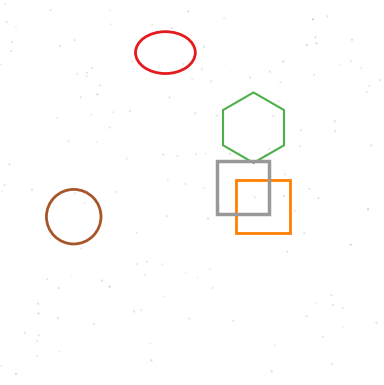[{"shape": "oval", "thickness": 2, "radius": 0.39, "center": [0.43, 0.863]}, {"shape": "hexagon", "thickness": 1.5, "radius": 0.46, "center": [0.658, 0.668]}, {"shape": "square", "thickness": 2, "radius": 0.35, "center": [0.684, 0.464]}, {"shape": "circle", "thickness": 2, "radius": 0.35, "center": [0.191, 0.437]}, {"shape": "square", "thickness": 2.5, "radius": 0.34, "center": [0.632, 0.513]}]